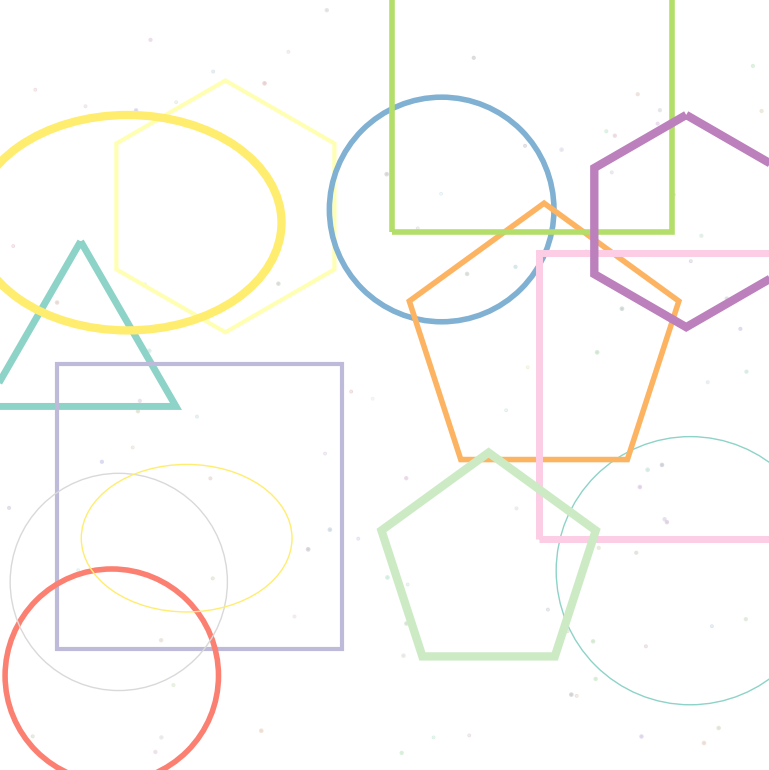[{"shape": "triangle", "thickness": 2.5, "radius": 0.71, "center": [0.105, 0.544]}, {"shape": "circle", "thickness": 0.5, "radius": 0.87, "center": [0.896, 0.259]}, {"shape": "hexagon", "thickness": 1.5, "radius": 0.82, "center": [0.293, 0.732]}, {"shape": "square", "thickness": 1.5, "radius": 0.92, "center": [0.259, 0.342]}, {"shape": "circle", "thickness": 2, "radius": 0.69, "center": [0.145, 0.122]}, {"shape": "circle", "thickness": 2, "radius": 0.73, "center": [0.574, 0.728]}, {"shape": "pentagon", "thickness": 2, "radius": 0.92, "center": [0.707, 0.552]}, {"shape": "square", "thickness": 2, "radius": 0.91, "center": [0.691, 0.88]}, {"shape": "square", "thickness": 2.5, "radius": 0.93, "center": [0.885, 0.485]}, {"shape": "circle", "thickness": 0.5, "radius": 0.71, "center": [0.154, 0.244]}, {"shape": "hexagon", "thickness": 3, "radius": 0.69, "center": [0.891, 0.713]}, {"shape": "pentagon", "thickness": 3, "radius": 0.73, "center": [0.635, 0.266]}, {"shape": "oval", "thickness": 3, "radius": 1.0, "center": [0.166, 0.711]}, {"shape": "oval", "thickness": 0.5, "radius": 0.68, "center": [0.242, 0.301]}]